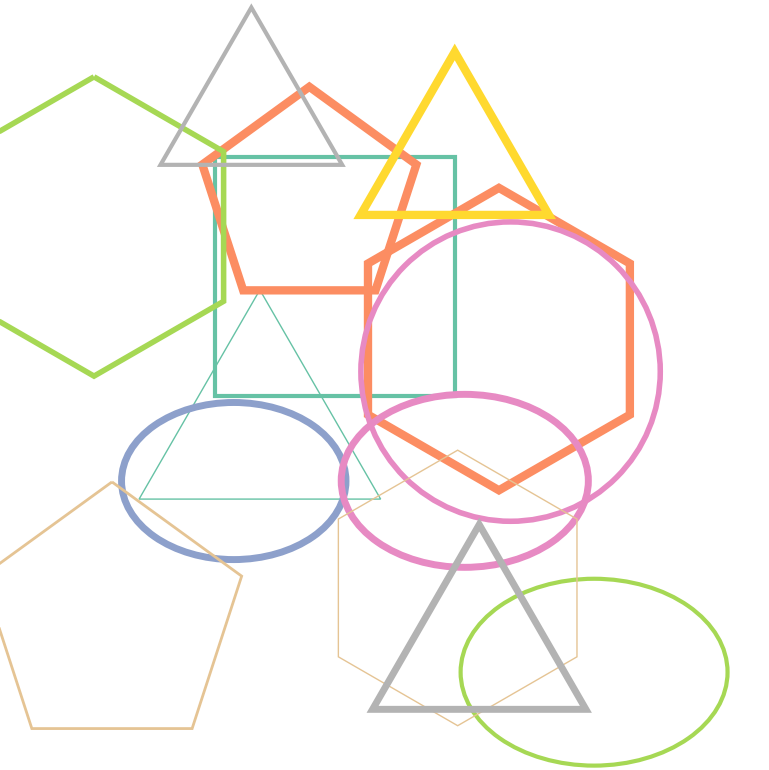[{"shape": "square", "thickness": 1.5, "radius": 0.78, "center": [0.435, 0.641]}, {"shape": "triangle", "thickness": 0.5, "radius": 0.91, "center": [0.337, 0.442]}, {"shape": "pentagon", "thickness": 3, "radius": 0.73, "center": [0.402, 0.741]}, {"shape": "hexagon", "thickness": 3, "radius": 0.98, "center": [0.648, 0.56]}, {"shape": "oval", "thickness": 2.5, "radius": 0.73, "center": [0.304, 0.375]}, {"shape": "circle", "thickness": 2, "radius": 0.97, "center": [0.663, 0.517]}, {"shape": "oval", "thickness": 2.5, "radius": 0.8, "center": [0.604, 0.376]}, {"shape": "oval", "thickness": 1.5, "radius": 0.87, "center": [0.772, 0.127]}, {"shape": "hexagon", "thickness": 2, "radius": 0.97, "center": [0.122, 0.706]}, {"shape": "triangle", "thickness": 3, "radius": 0.71, "center": [0.591, 0.791]}, {"shape": "pentagon", "thickness": 1, "radius": 0.89, "center": [0.145, 0.197]}, {"shape": "hexagon", "thickness": 0.5, "radius": 0.89, "center": [0.594, 0.236]}, {"shape": "triangle", "thickness": 2.5, "radius": 0.8, "center": [0.622, 0.159]}, {"shape": "triangle", "thickness": 1.5, "radius": 0.68, "center": [0.326, 0.854]}]